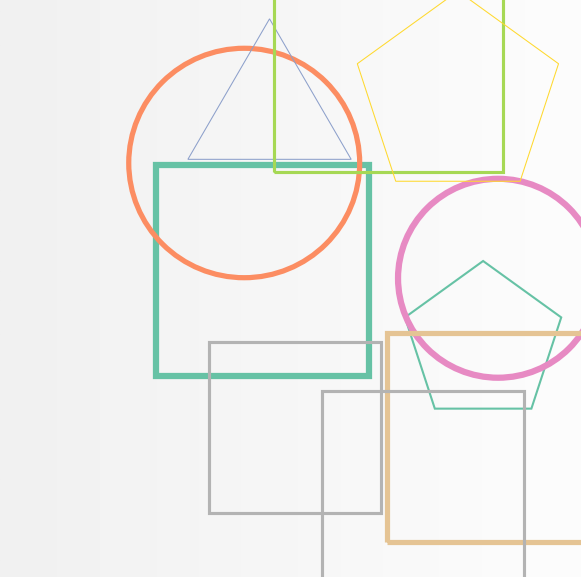[{"shape": "square", "thickness": 3, "radius": 0.91, "center": [0.452, 0.531]}, {"shape": "pentagon", "thickness": 1, "radius": 0.71, "center": [0.831, 0.406]}, {"shape": "circle", "thickness": 2.5, "radius": 0.99, "center": [0.42, 0.717]}, {"shape": "triangle", "thickness": 0.5, "radius": 0.81, "center": [0.464, 0.804]}, {"shape": "circle", "thickness": 3, "radius": 0.86, "center": [0.857, 0.517]}, {"shape": "square", "thickness": 1.5, "radius": 0.98, "center": [0.668, 0.898]}, {"shape": "pentagon", "thickness": 0.5, "radius": 0.91, "center": [0.788, 0.833]}, {"shape": "square", "thickness": 2.5, "radius": 0.9, "center": [0.847, 0.241]}, {"shape": "square", "thickness": 1.5, "radius": 0.74, "center": [0.508, 0.259]}, {"shape": "square", "thickness": 1.5, "radius": 0.87, "center": [0.728, 0.149]}]